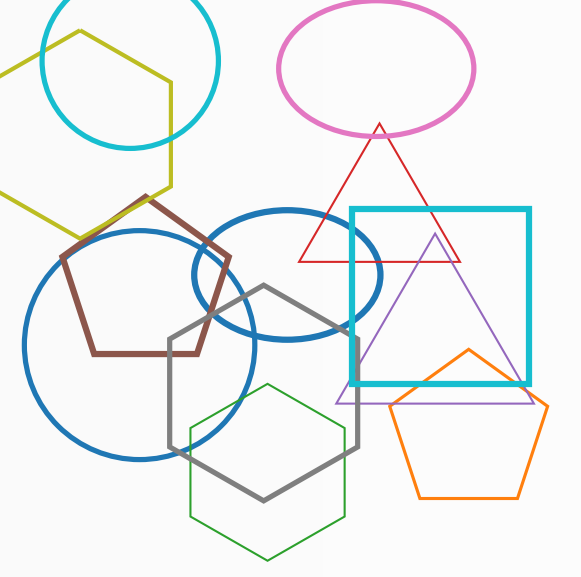[{"shape": "circle", "thickness": 2.5, "radius": 0.99, "center": [0.24, 0.402]}, {"shape": "oval", "thickness": 3, "radius": 0.8, "center": [0.494, 0.523]}, {"shape": "pentagon", "thickness": 1.5, "radius": 0.71, "center": [0.806, 0.251]}, {"shape": "hexagon", "thickness": 1, "radius": 0.77, "center": [0.46, 0.181]}, {"shape": "triangle", "thickness": 1, "radius": 0.8, "center": [0.653, 0.626]}, {"shape": "triangle", "thickness": 1, "radius": 0.98, "center": [0.749, 0.398]}, {"shape": "pentagon", "thickness": 3, "radius": 0.75, "center": [0.25, 0.508]}, {"shape": "oval", "thickness": 2.5, "radius": 0.84, "center": [0.647, 0.88]}, {"shape": "hexagon", "thickness": 2.5, "radius": 0.93, "center": [0.454, 0.319]}, {"shape": "hexagon", "thickness": 2, "radius": 0.9, "center": [0.138, 0.766]}, {"shape": "circle", "thickness": 2.5, "radius": 0.76, "center": [0.224, 0.894]}, {"shape": "square", "thickness": 3, "radius": 0.76, "center": [0.758, 0.486]}]